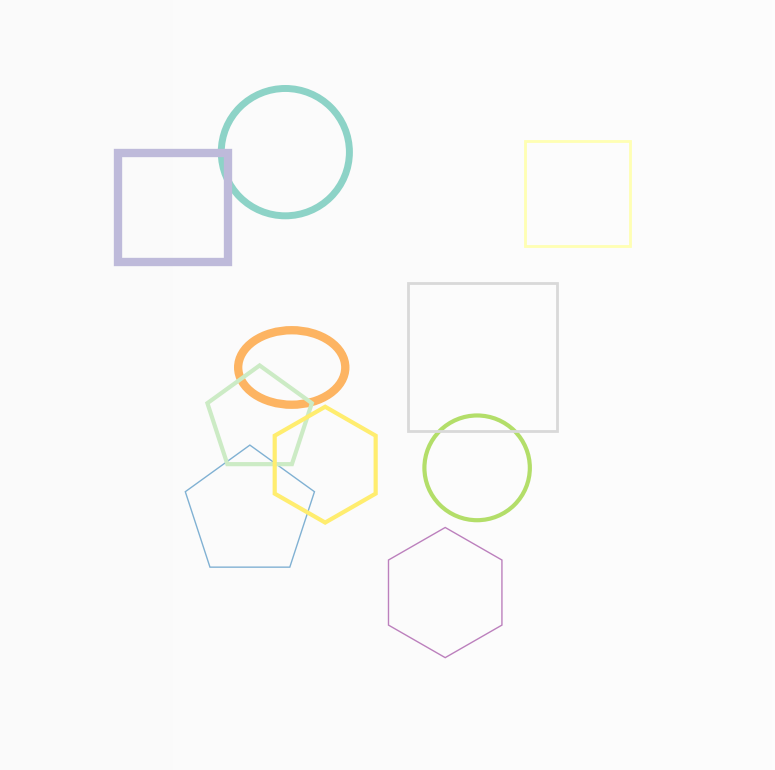[{"shape": "circle", "thickness": 2.5, "radius": 0.41, "center": [0.368, 0.802]}, {"shape": "square", "thickness": 1, "radius": 0.34, "center": [0.746, 0.749]}, {"shape": "square", "thickness": 3, "radius": 0.35, "center": [0.223, 0.73]}, {"shape": "pentagon", "thickness": 0.5, "radius": 0.44, "center": [0.322, 0.334]}, {"shape": "oval", "thickness": 3, "radius": 0.35, "center": [0.376, 0.523]}, {"shape": "circle", "thickness": 1.5, "radius": 0.34, "center": [0.616, 0.392]}, {"shape": "square", "thickness": 1, "radius": 0.48, "center": [0.623, 0.537]}, {"shape": "hexagon", "thickness": 0.5, "radius": 0.42, "center": [0.574, 0.23]}, {"shape": "pentagon", "thickness": 1.5, "radius": 0.35, "center": [0.335, 0.455]}, {"shape": "hexagon", "thickness": 1.5, "radius": 0.38, "center": [0.42, 0.397]}]